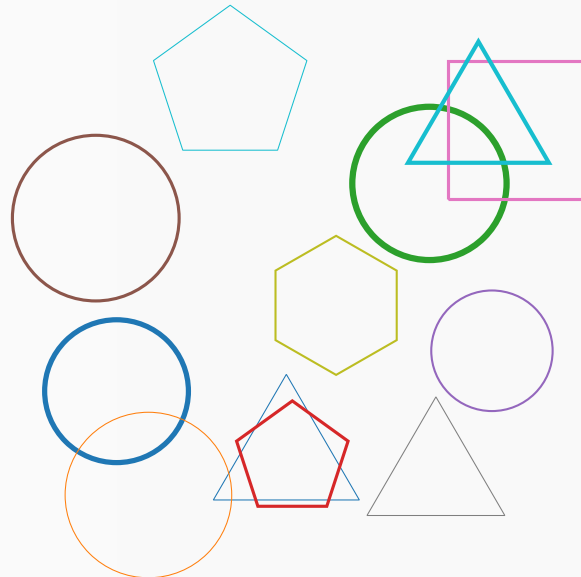[{"shape": "triangle", "thickness": 0.5, "radius": 0.73, "center": [0.493, 0.206]}, {"shape": "circle", "thickness": 2.5, "radius": 0.62, "center": [0.201, 0.322]}, {"shape": "circle", "thickness": 0.5, "radius": 0.72, "center": [0.255, 0.142]}, {"shape": "circle", "thickness": 3, "radius": 0.66, "center": [0.739, 0.682]}, {"shape": "pentagon", "thickness": 1.5, "radius": 0.5, "center": [0.503, 0.204]}, {"shape": "circle", "thickness": 1, "radius": 0.52, "center": [0.846, 0.392]}, {"shape": "circle", "thickness": 1.5, "radius": 0.72, "center": [0.165, 0.621]}, {"shape": "square", "thickness": 1.5, "radius": 0.6, "center": [0.89, 0.774]}, {"shape": "triangle", "thickness": 0.5, "radius": 0.68, "center": [0.75, 0.175]}, {"shape": "hexagon", "thickness": 1, "radius": 0.6, "center": [0.578, 0.47]}, {"shape": "triangle", "thickness": 2, "radius": 0.7, "center": [0.823, 0.787]}, {"shape": "pentagon", "thickness": 0.5, "radius": 0.69, "center": [0.396, 0.851]}]